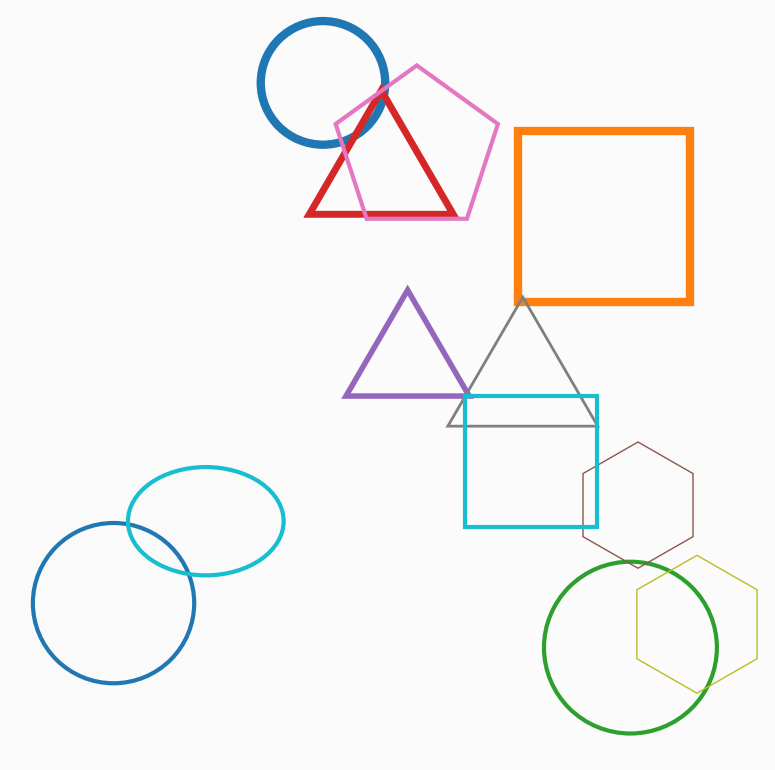[{"shape": "circle", "thickness": 1.5, "radius": 0.52, "center": [0.147, 0.217]}, {"shape": "circle", "thickness": 3, "radius": 0.4, "center": [0.417, 0.892]}, {"shape": "square", "thickness": 3, "radius": 0.55, "center": [0.78, 0.719]}, {"shape": "circle", "thickness": 1.5, "radius": 0.56, "center": [0.813, 0.159]}, {"shape": "triangle", "thickness": 2.5, "radius": 0.54, "center": [0.492, 0.775]}, {"shape": "triangle", "thickness": 2, "radius": 0.46, "center": [0.526, 0.532]}, {"shape": "hexagon", "thickness": 0.5, "radius": 0.41, "center": [0.823, 0.344]}, {"shape": "pentagon", "thickness": 1.5, "radius": 0.55, "center": [0.538, 0.805]}, {"shape": "triangle", "thickness": 1, "radius": 0.56, "center": [0.675, 0.502]}, {"shape": "hexagon", "thickness": 0.5, "radius": 0.45, "center": [0.899, 0.189]}, {"shape": "square", "thickness": 1.5, "radius": 0.43, "center": [0.685, 0.4]}, {"shape": "oval", "thickness": 1.5, "radius": 0.5, "center": [0.266, 0.323]}]